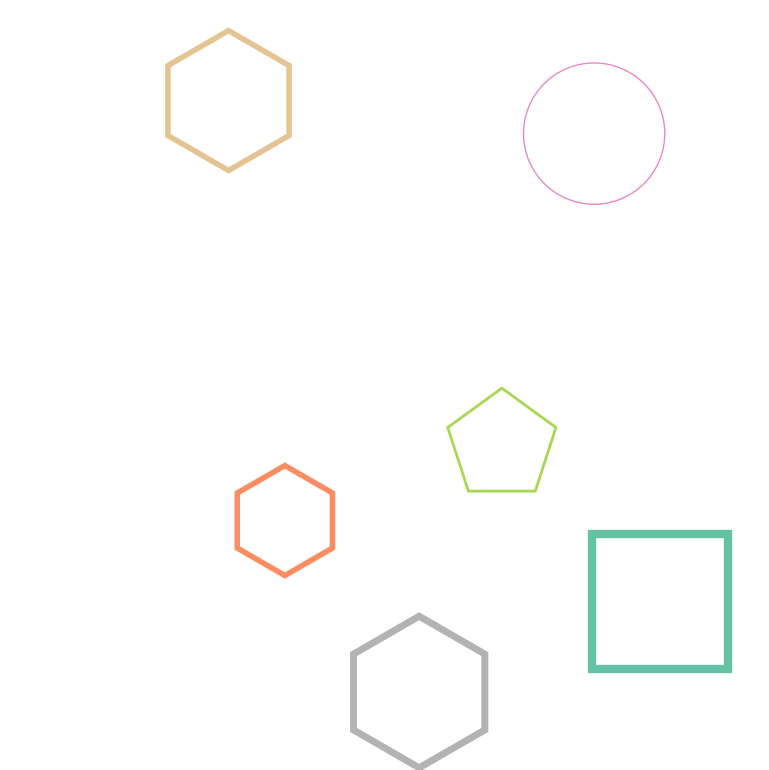[{"shape": "square", "thickness": 3, "radius": 0.44, "center": [0.857, 0.219]}, {"shape": "hexagon", "thickness": 2, "radius": 0.36, "center": [0.37, 0.324]}, {"shape": "circle", "thickness": 0.5, "radius": 0.46, "center": [0.772, 0.827]}, {"shape": "pentagon", "thickness": 1, "radius": 0.37, "center": [0.652, 0.422]}, {"shape": "hexagon", "thickness": 2, "radius": 0.45, "center": [0.297, 0.869]}, {"shape": "hexagon", "thickness": 2.5, "radius": 0.49, "center": [0.544, 0.101]}]